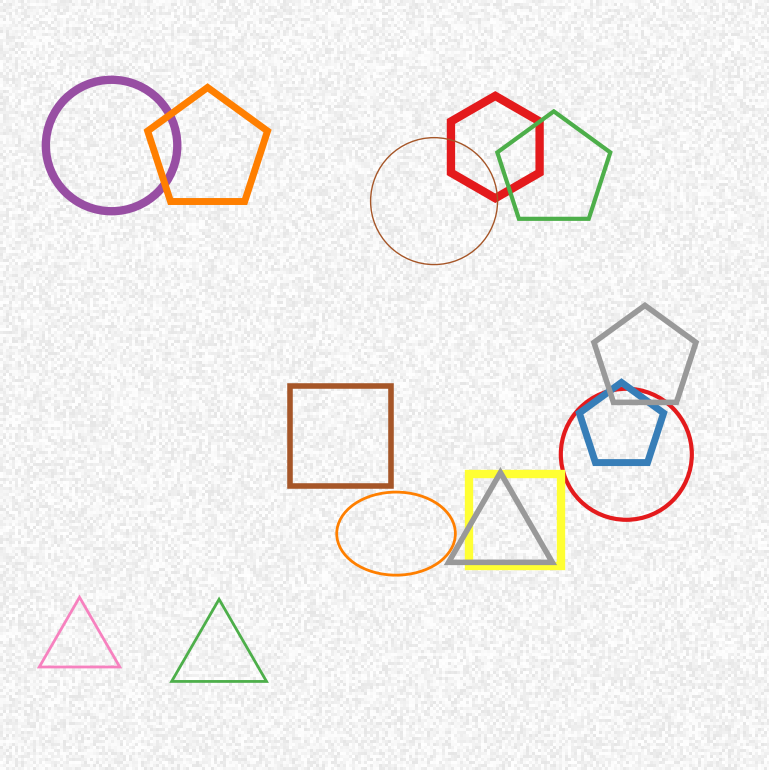[{"shape": "hexagon", "thickness": 3, "radius": 0.33, "center": [0.643, 0.809]}, {"shape": "circle", "thickness": 1.5, "radius": 0.43, "center": [0.813, 0.41]}, {"shape": "pentagon", "thickness": 2.5, "radius": 0.29, "center": [0.807, 0.446]}, {"shape": "pentagon", "thickness": 1.5, "radius": 0.39, "center": [0.719, 0.778]}, {"shape": "triangle", "thickness": 1, "radius": 0.36, "center": [0.285, 0.151]}, {"shape": "circle", "thickness": 3, "radius": 0.43, "center": [0.145, 0.811]}, {"shape": "pentagon", "thickness": 2.5, "radius": 0.41, "center": [0.27, 0.805]}, {"shape": "oval", "thickness": 1, "radius": 0.39, "center": [0.514, 0.307]}, {"shape": "square", "thickness": 3, "radius": 0.3, "center": [0.669, 0.325]}, {"shape": "circle", "thickness": 0.5, "radius": 0.41, "center": [0.564, 0.739]}, {"shape": "square", "thickness": 2, "radius": 0.32, "center": [0.442, 0.434]}, {"shape": "triangle", "thickness": 1, "radius": 0.3, "center": [0.103, 0.164]}, {"shape": "pentagon", "thickness": 2, "radius": 0.35, "center": [0.838, 0.534]}, {"shape": "triangle", "thickness": 2, "radius": 0.39, "center": [0.65, 0.309]}]